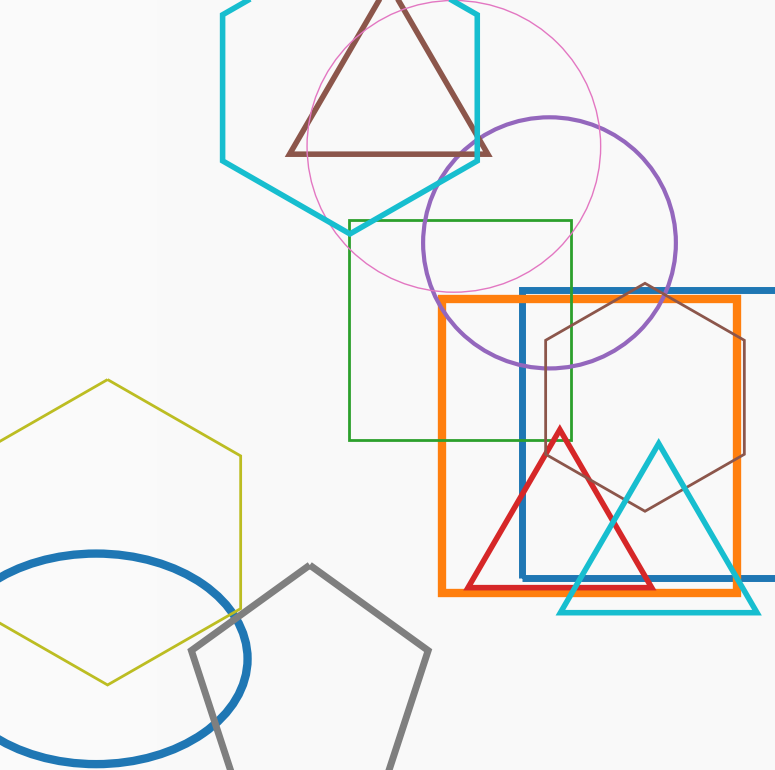[{"shape": "oval", "thickness": 3, "radius": 0.98, "center": [0.124, 0.144]}, {"shape": "square", "thickness": 2.5, "radius": 0.94, "center": [0.861, 0.437]}, {"shape": "square", "thickness": 3, "radius": 0.95, "center": [0.76, 0.421]}, {"shape": "square", "thickness": 1, "radius": 0.72, "center": [0.594, 0.572]}, {"shape": "triangle", "thickness": 2, "radius": 0.68, "center": [0.722, 0.305]}, {"shape": "circle", "thickness": 1.5, "radius": 0.82, "center": [0.709, 0.685]}, {"shape": "triangle", "thickness": 2, "radius": 0.74, "center": [0.502, 0.874]}, {"shape": "hexagon", "thickness": 1, "radius": 0.74, "center": [0.832, 0.484]}, {"shape": "circle", "thickness": 0.5, "radius": 0.95, "center": [0.586, 0.81]}, {"shape": "pentagon", "thickness": 2.5, "radius": 0.8, "center": [0.4, 0.105]}, {"shape": "hexagon", "thickness": 1, "radius": 0.99, "center": [0.139, 0.309]}, {"shape": "hexagon", "thickness": 2, "radius": 0.95, "center": [0.452, 0.886]}, {"shape": "triangle", "thickness": 2, "radius": 0.73, "center": [0.85, 0.278]}]